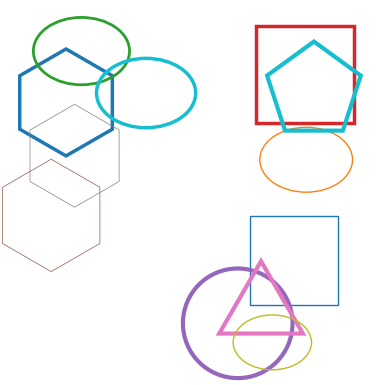[{"shape": "square", "thickness": 1, "radius": 0.58, "center": [0.763, 0.323]}, {"shape": "hexagon", "thickness": 2.5, "radius": 0.69, "center": [0.172, 0.734]}, {"shape": "oval", "thickness": 1, "radius": 0.6, "center": [0.795, 0.585]}, {"shape": "oval", "thickness": 2, "radius": 0.62, "center": [0.212, 0.867]}, {"shape": "square", "thickness": 2.5, "radius": 0.63, "center": [0.793, 0.806]}, {"shape": "circle", "thickness": 3, "radius": 0.71, "center": [0.617, 0.16]}, {"shape": "hexagon", "thickness": 0.5, "radius": 0.73, "center": [0.133, 0.441]}, {"shape": "triangle", "thickness": 3, "radius": 0.63, "center": [0.678, 0.196]}, {"shape": "hexagon", "thickness": 0.5, "radius": 0.67, "center": [0.194, 0.595]}, {"shape": "oval", "thickness": 1, "radius": 0.51, "center": [0.707, 0.111]}, {"shape": "oval", "thickness": 2.5, "radius": 0.64, "center": [0.379, 0.758]}, {"shape": "pentagon", "thickness": 3, "radius": 0.64, "center": [0.815, 0.764]}]